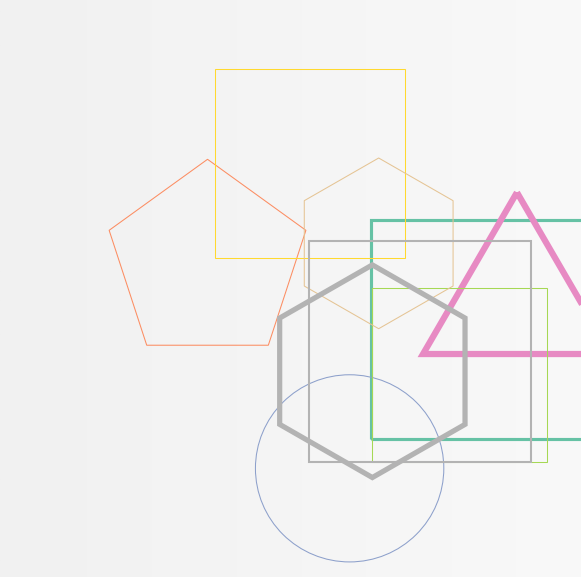[{"shape": "square", "thickness": 1.5, "radius": 0.95, "center": [0.828, 0.428]}, {"shape": "pentagon", "thickness": 0.5, "radius": 0.89, "center": [0.357, 0.545]}, {"shape": "circle", "thickness": 0.5, "radius": 0.81, "center": [0.601, 0.188]}, {"shape": "triangle", "thickness": 3, "radius": 0.93, "center": [0.889, 0.479]}, {"shape": "square", "thickness": 0.5, "radius": 0.75, "center": [0.79, 0.35]}, {"shape": "square", "thickness": 0.5, "radius": 0.82, "center": [0.534, 0.716]}, {"shape": "hexagon", "thickness": 0.5, "radius": 0.74, "center": [0.651, 0.578]}, {"shape": "square", "thickness": 1, "radius": 0.96, "center": [0.722, 0.39]}, {"shape": "hexagon", "thickness": 2.5, "radius": 0.92, "center": [0.641, 0.356]}]